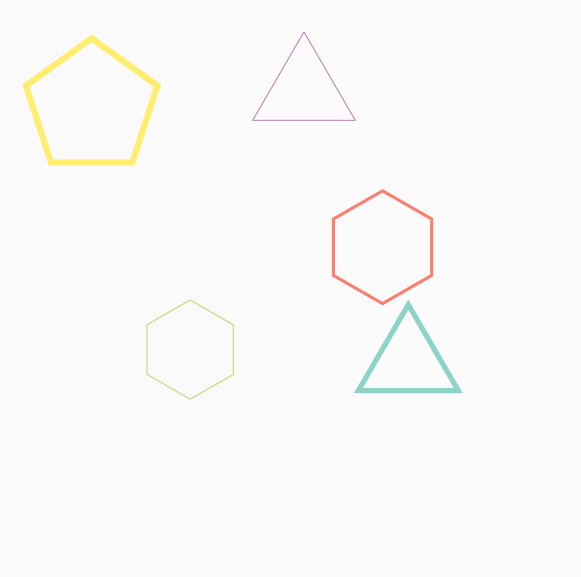[{"shape": "triangle", "thickness": 2.5, "radius": 0.5, "center": [0.702, 0.372]}, {"shape": "hexagon", "thickness": 1.5, "radius": 0.49, "center": [0.658, 0.571]}, {"shape": "hexagon", "thickness": 0.5, "radius": 0.43, "center": [0.327, 0.394]}, {"shape": "triangle", "thickness": 0.5, "radius": 0.51, "center": [0.523, 0.842]}, {"shape": "pentagon", "thickness": 3, "radius": 0.59, "center": [0.158, 0.814]}]